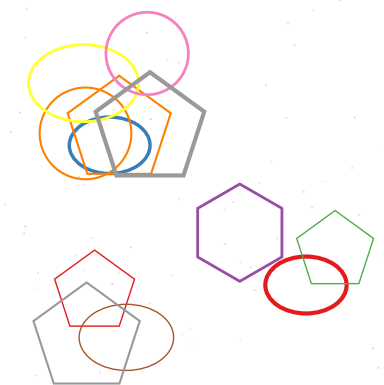[{"shape": "pentagon", "thickness": 1, "radius": 0.55, "center": [0.246, 0.241]}, {"shape": "oval", "thickness": 3, "radius": 0.53, "center": [0.795, 0.26]}, {"shape": "oval", "thickness": 2.5, "radius": 0.52, "center": [0.285, 0.623]}, {"shape": "pentagon", "thickness": 1, "radius": 0.52, "center": [0.87, 0.348]}, {"shape": "hexagon", "thickness": 2, "radius": 0.63, "center": [0.623, 0.396]}, {"shape": "pentagon", "thickness": 1.5, "radius": 0.7, "center": [0.31, 0.662]}, {"shape": "circle", "thickness": 1.5, "radius": 0.6, "center": [0.222, 0.654]}, {"shape": "oval", "thickness": 2, "radius": 0.71, "center": [0.217, 0.784]}, {"shape": "oval", "thickness": 1, "radius": 0.61, "center": [0.328, 0.124]}, {"shape": "circle", "thickness": 2, "radius": 0.54, "center": [0.382, 0.861]}, {"shape": "pentagon", "thickness": 1.5, "radius": 0.73, "center": [0.225, 0.121]}, {"shape": "pentagon", "thickness": 3, "radius": 0.74, "center": [0.39, 0.664]}]